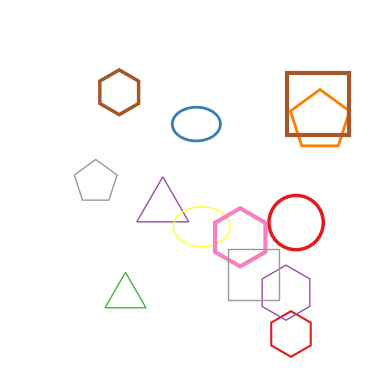[{"shape": "hexagon", "thickness": 1.5, "radius": 0.3, "center": [0.756, 0.132]}, {"shape": "circle", "thickness": 2.5, "radius": 0.35, "center": [0.769, 0.422]}, {"shape": "oval", "thickness": 2, "radius": 0.31, "center": [0.51, 0.678]}, {"shape": "triangle", "thickness": 1, "radius": 0.31, "center": [0.326, 0.231]}, {"shape": "triangle", "thickness": 1, "radius": 0.39, "center": [0.423, 0.463]}, {"shape": "hexagon", "thickness": 1, "radius": 0.36, "center": [0.743, 0.24]}, {"shape": "pentagon", "thickness": 2, "radius": 0.4, "center": [0.831, 0.687]}, {"shape": "oval", "thickness": 1, "radius": 0.37, "center": [0.524, 0.411]}, {"shape": "square", "thickness": 3, "radius": 0.4, "center": [0.827, 0.729]}, {"shape": "hexagon", "thickness": 2.5, "radius": 0.29, "center": [0.31, 0.76]}, {"shape": "hexagon", "thickness": 3, "radius": 0.38, "center": [0.624, 0.384]}, {"shape": "square", "thickness": 1, "radius": 0.33, "center": [0.658, 0.287]}, {"shape": "pentagon", "thickness": 1, "radius": 0.29, "center": [0.249, 0.527]}]